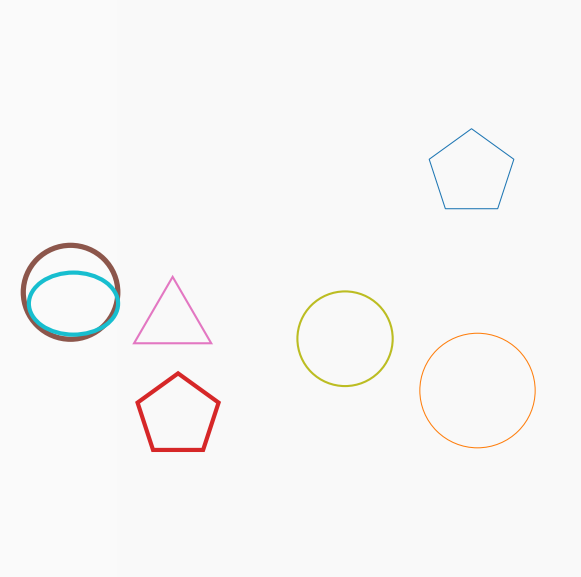[{"shape": "pentagon", "thickness": 0.5, "radius": 0.38, "center": [0.811, 0.7]}, {"shape": "circle", "thickness": 0.5, "radius": 0.5, "center": [0.822, 0.323]}, {"shape": "pentagon", "thickness": 2, "radius": 0.37, "center": [0.306, 0.279]}, {"shape": "circle", "thickness": 2.5, "radius": 0.41, "center": [0.121, 0.493]}, {"shape": "triangle", "thickness": 1, "radius": 0.38, "center": [0.297, 0.443]}, {"shape": "circle", "thickness": 1, "radius": 0.41, "center": [0.594, 0.413]}, {"shape": "oval", "thickness": 2, "radius": 0.38, "center": [0.126, 0.473]}]